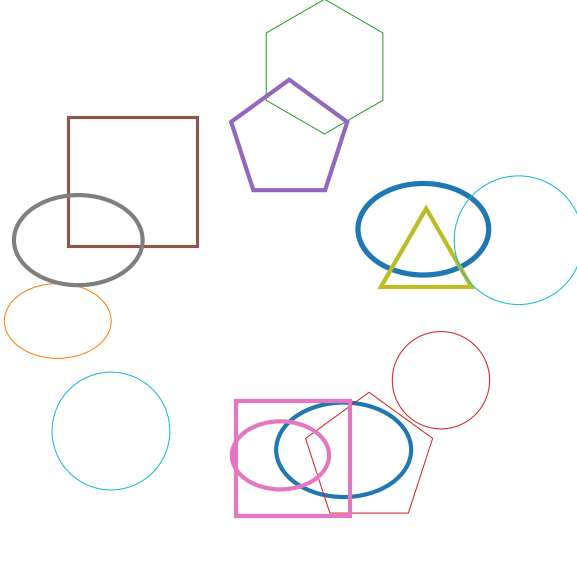[{"shape": "oval", "thickness": 2, "radius": 0.58, "center": [0.595, 0.22]}, {"shape": "oval", "thickness": 2.5, "radius": 0.57, "center": [0.733, 0.602]}, {"shape": "oval", "thickness": 0.5, "radius": 0.46, "center": [0.1, 0.443]}, {"shape": "hexagon", "thickness": 0.5, "radius": 0.58, "center": [0.562, 0.884]}, {"shape": "circle", "thickness": 0.5, "radius": 0.42, "center": [0.764, 0.341]}, {"shape": "pentagon", "thickness": 0.5, "radius": 0.58, "center": [0.639, 0.204]}, {"shape": "pentagon", "thickness": 2, "radius": 0.53, "center": [0.501, 0.755]}, {"shape": "square", "thickness": 1.5, "radius": 0.56, "center": [0.229, 0.685]}, {"shape": "oval", "thickness": 2, "radius": 0.42, "center": [0.486, 0.211]}, {"shape": "square", "thickness": 2, "radius": 0.5, "center": [0.507, 0.205]}, {"shape": "oval", "thickness": 2, "radius": 0.56, "center": [0.136, 0.583]}, {"shape": "triangle", "thickness": 2, "radius": 0.45, "center": [0.738, 0.547]}, {"shape": "circle", "thickness": 0.5, "radius": 0.51, "center": [0.192, 0.253]}, {"shape": "circle", "thickness": 0.5, "radius": 0.56, "center": [0.898, 0.583]}]